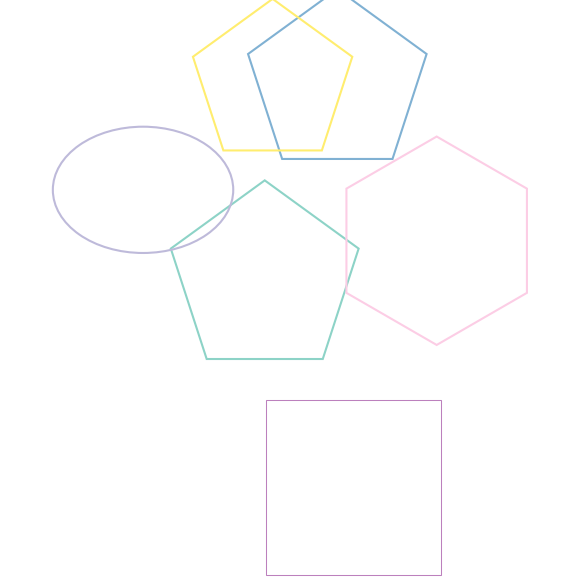[{"shape": "pentagon", "thickness": 1, "radius": 0.85, "center": [0.458, 0.516]}, {"shape": "oval", "thickness": 1, "radius": 0.78, "center": [0.248, 0.67]}, {"shape": "pentagon", "thickness": 1, "radius": 0.81, "center": [0.584, 0.855]}, {"shape": "hexagon", "thickness": 1, "radius": 0.9, "center": [0.756, 0.582]}, {"shape": "square", "thickness": 0.5, "radius": 0.76, "center": [0.612, 0.154]}, {"shape": "pentagon", "thickness": 1, "radius": 0.73, "center": [0.472, 0.856]}]